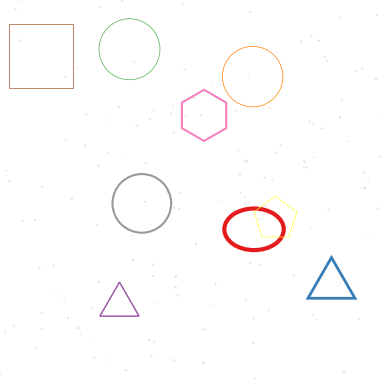[{"shape": "oval", "thickness": 3, "radius": 0.39, "center": [0.66, 0.404]}, {"shape": "triangle", "thickness": 2, "radius": 0.35, "center": [0.861, 0.261]}, {"shape": "circle", "thickness": 0.5, "radius": 0.4, "center": [0.336, 0.872]}, {"shape": "triangle", "thickness": 1, "radius": 0.29, "center": [0.31, 0.208]}, {"shape": "circle", "thickness": 0.5, "radius": 0.39, "center": [0.656, 0.801]}, {"shape": "pentagon", "thickness": 0.5, "radius": 0.29, "center": [0.715, 0.432]}, {"shape": "square", "thickness": 0.5, "radius": 0.41, "center": [0.106, 0.854]}, {"shape": "hexagon", "thickness": 1.5, "radius": 0.33, "center": [0.53, 0.7]}, {"shape": "circle", "thickness": 1.5, "radius": 0.38, "center": [0.368, 0.472]}]